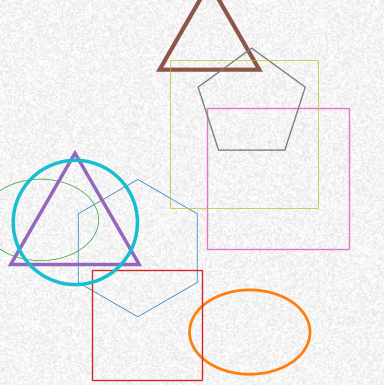[{"shape": "hexagon", "thickness": 0.5, "radius": 0.89, "center": [0.358, 0.356]}, {"shape": "oval", "thickness": 2, "radius": 0.78, "center": [0.649, 0.137]}, {"shape": "oval", "thickness": 0.5, "radius": 0.76, "center": [0.105, 0.429]}, {"shape": "square", "thickness": 1, "radius": 0.72, "center": [0.381, 0.156]}, {"shape": "triangle", "thickness": 2.5, "radius": 0.96, "center": [0.195, 0.409]}, {"shape": "triangle", "thickness": 3, "radius": 0.75, "center": [0.544, 0.894]}, {"shape": "square", "thickness": 1, "radius": 0.92, "center": [0.722, 0.537]}, {"shape": "pentagon", "thickness": 1, "radius": 0.73, "center": [0.654, 0.728]}, {"shape": "square", "thickness": 0.5, "radius": 0.96, "center": [0.634, 0.652]}, {"shape": "circle", "thickness": 2.5, "radius": 0.81, "center": [0.196, 0.422]}]